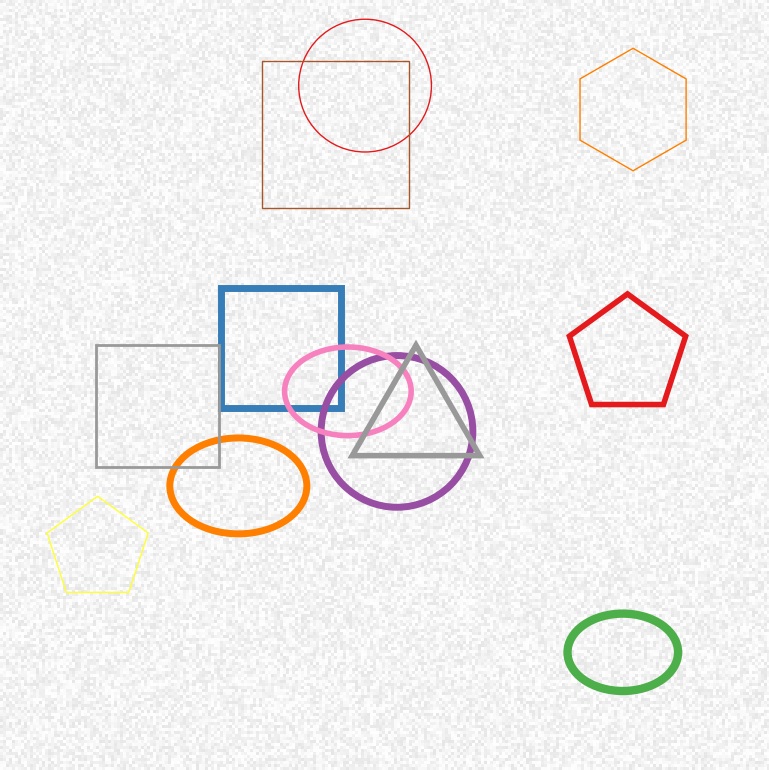[{"shape": "pentagon", "thickness": 2, "radius": 0.4, "center": [0.815, 0.539]}, {"shape": "circle", "thickness": 0.5, "radius": 0.43, "center": [0.474, 0.889]}, {"shape": "square", "thickness": 2.5, "radius": 0.39, "center": [0.365, 0.548]}, {"shape": "oval", "thickness": 3, "radius": 0.36, "center": [0.809, 0.153]}, {"shape": "circle", "thickness": 2.5, "radius": 0.49, "center": [0.516, 0.44]}, {"shape": "oval", "thickness": 2.5, "radius": 0.44, "center": [0.31, 0.369]}, {"shape": "hexagon", "thickness": 0.5, "radius": 0.4, "center": [0.822, 0.858]}, {"shape": "pentagon", "thickness": 0.5, "radius": 0.35, "center": [0.127, 0.286]}, {"shape": "square", "thickness": 0.5, "radius": 0.48, "center": [0.436, 0.825]}, {"shape": "oval", "thickness": 2, "radius": 0.41, "center": [0.452, 0.492]}, {"shape": "triangle", "thickness": 2, "radius": 0.48, "center": [0.54, 0.456]}, {"shape": "square", "thickness": 1, "radius": 0.4, "center": [0.205, 0.473]}]